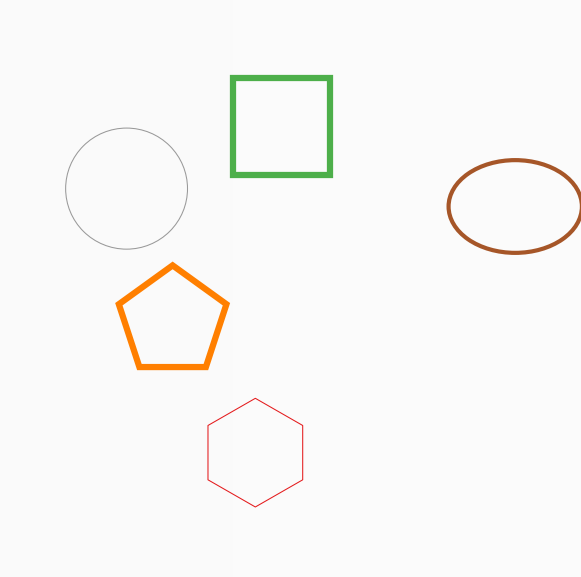[{"shape": "hexagon", "thickness": 0.5, "radius": 0.47, "center": [0.439, 0.215]}, {"shape": "square", "thickness": 3, "radius": 0.42, "center": [0.485, 0.78]}, {"shape": "pentagon", "thickness": 3, "radius": 0.49, "center": [0.297, 0.442]}, {"shape": "oval", "thickness": 2, "radius": 0.57, "center": [0.886, 0.642]}, {"shape": "circle", "thickness": 0.5, "radius": 0.52, "center": [0.218, 0.673]}]